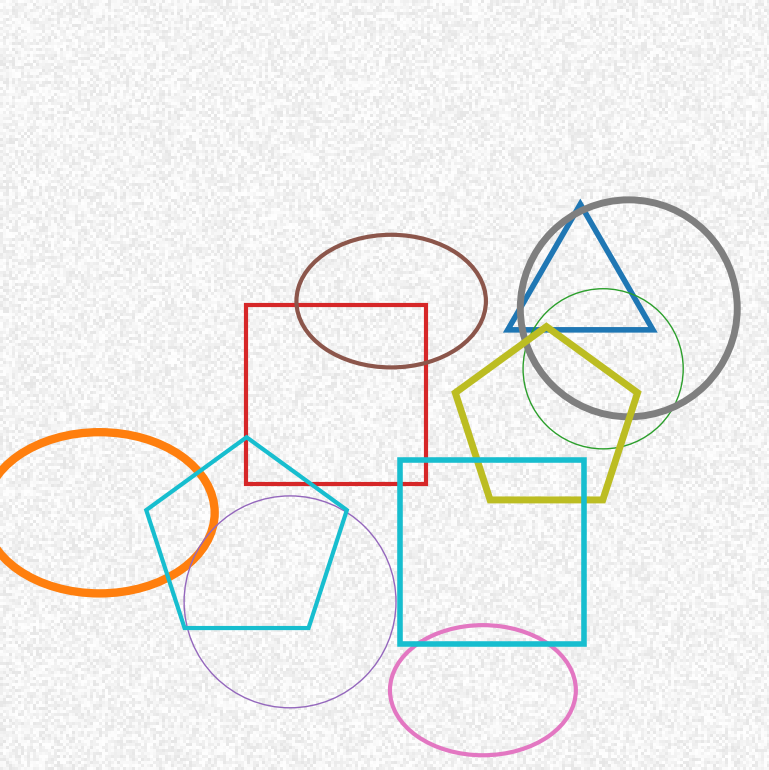[{"shape": "triangle", "thickness": 2, "radius": 0.54, "center": [0.754, 0.626]}, {"shape": "oval", "thickness": 3, "radius": 0.75, "center": [0.129, 0.334]}, {"shape": "circle", "thickness": 0.5, "radius": 0.52, "center": [0.783, 0.521]}, {"shape": "square", "thickness": 1.5, "radius": 0.58, "center": [0.437, 0.488]}, {"shape": "circle", "thickness": 0.5, "radius": 0.69, "center": [0.377, 0.218]}, {"shape": "oval", "thickness": 1.5, "radius": 0.62, "center": [0.508, 0.609]}, {"shape": "oval", "thickness": 1.5, "radius": 0.6, "center": [0.627, 0.104]}, {"shape": "circle", "thickness": 2.5, "radius": 0.7, "center": [0.817, 0.6]}, {"shape": "pentagon", "thickness": 2.5, "radius": 0.62, "center": [0.71, 0.451]}, {"shape": "pentagon", "thickness": 1.5, "radius": 0.68, "center": [0.32, 0.295]}, {"shape": "square", "thickness": 2, "radius": 0.6, "center": [0.639, 0.283]}]